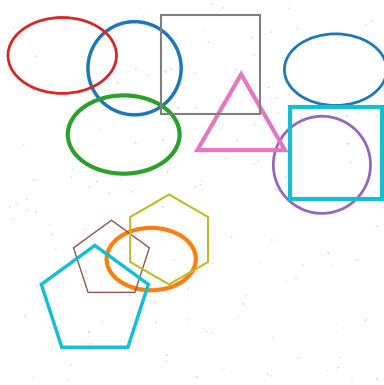[{"shape": "circle", "thickness": 2.5, "radius": 0.61, "center": [0.349, 0.823]}, {"shape": "oval", "thickness": 2, "radius": 0.66, "center": [0.872, 0.819]}, {"shape": "oval", "thickness": 3, "radius": 0.58, "center": [0.393, 0.327]}, {"shape": "oval", "thickness": 3, "radius": 0.73, "center": [0.321, 0.651]}, {"shape": "oval", "thickness": 2, "radius": 0.7, "center": [0.162, 0.856]}, {"shape": "circle", "thickness": 2, "radius": 0.63, "center": [0.836, 0.572]}, {"shape": "pentagon", "thickness": 1, "radius": 0.52, "center": [0.29, 0.324]}, {"shape": "triangle", "thickness": 3, "radius": 0.66, "center": [0.626, 0.676]}, {"shape": "square", "thickness": 1.5, "radius": 0.65, "center": [0.547, 0.832]}, {"shape": "hexagon", "thickness": 1.5, "radius": 0.58, "center": [0.439, 0.378]}, {"shape": "square", "thickness": 3, "radius": 0.6, "center": [0.873, 0.602]}, {"shape": "pentagon", "thickness": 2.5, "radius": 0.73, "center": [0.246, 0.216]}]